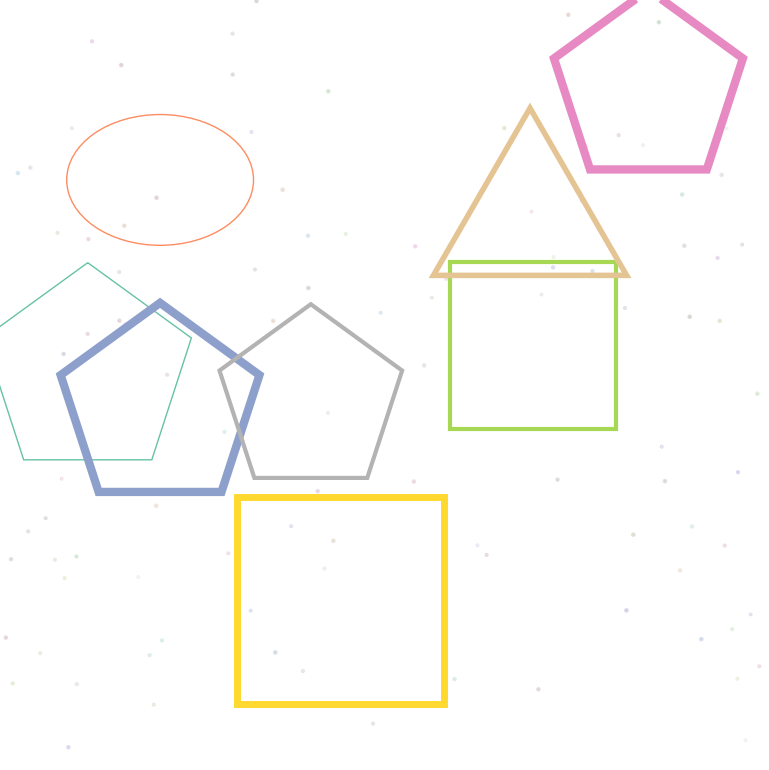[{"shape": "pentagon", "thickness": 0.5, "radius": 0.71, "center": [0.114, 0.517]}, {"shape": "oval", "thickness": 0.5, "radius": 0.61, "center": [0.208, 0.766]}, {"shape": "pentagon", "thickness": 3, "radius": 0.68, "center": [0.208, 0.471]}, {"shape": "pentagon", "thickness": 3, "radius": 0.64, "center": [0.842, 0.884]}, {"shape": "square", "thickness": 1.5, "radius": 0.54, "center": [0.692, 0.551]}, {"shape": "square", "thickness": 2.5, "radius": 0.67, "center": [0.442, 0.22]}, {"shape": "triangle", "thickness": 2, "radius": 0.72, "center": [0.688, 0.715]}, {"shape": "pentagon", "thickness": 1.5, "radius": 0.62, "center": [0.404, 0.48]}]